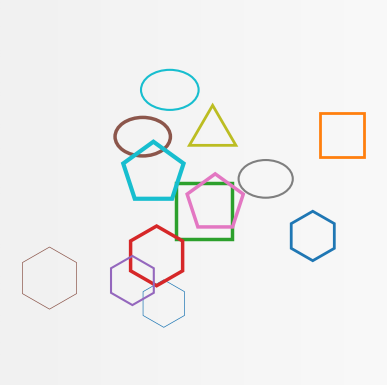[{"shape": "hexagon", "thickness": 0.5, "radius": 0.31, "center": [0.423, 0.212]}, {"shape": "hexagon", "thickness": 2, "radius": 0.32, "center": [0.807, 0.387]}, {"shape": "square", "thickness": 2, "radius": 0.29, "center": [0.883, 0.65]}, {"shape": "square", "thickness": 2.5, "radius": 0.36, "center": [0.527, 0.452]}, {"shape": "hexagon", "thickness": 2.5, "radius": 0.39, "center": [0.404, 0.335]}, {"shape": "hexagon", "thickness": 1.5, "radius": 0.32, "center": [0.342, 0.271]}, {"shape": "hexagon", "thickness": 0.5, "radius": 0.4, "center": [0.128, 0.278]}, {"shape": "oval", "thickness": 2.5, "radius": 0.36, "center": [0.368, 0.645]}, {"shape": "pentagon", "thickness": 2.5, "radius": 0.38, "center": [0.555, 0.472]}, {"shape": "oval", "thickness": 1.5, "radius": 0.35, "center": [0.686, 0.535]}, {"shape": "triangle", "thickness": 2, "radius": 0.35, "center": [0.549, 0.657]}, {"shape": "oval", "thickness": 1.5, "radius": 0.37, "center": [0.438, 0.767]}, {"shape": "pentagon", "thickness": 3, "radius": 0.41, "center": [0.396, 0.55]}]